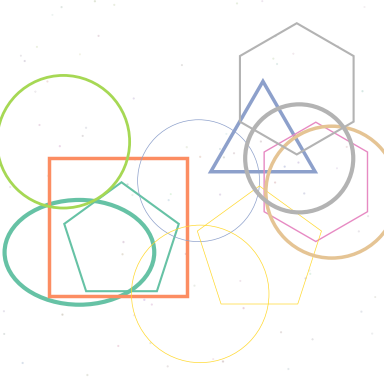[{"shape": "pentagon", "thickness": 1.5, "radius": 0.78, "center": [0.316, 0.37]}, {"shape": "oval", "thickness": 3, "radius": 0.97, "center": [0.206, 0.345]}, {"shape": "square", "thickness": 2.5, "radius": 0.9, "center": [0.307, 0.41]}, {"shape": "triangle", "thickness": 2.5, "radius": 0.78, "center": [0.683, 0.632]}, {"shape": "circle", "thickness": 0.5, "radius": 0.79, "center": [0.516, 0.531]}, {"shape": "hexagon", "thickness": 1, "radius": 0.77, "center": [0.82, 0.528]}, {"shape": "circle", "thickness": 2, "radius": 0.86, "center": [0.164, 0.632]}, {"shape": "pentagon", "thickness": 0.5, "radius": 0.85, "center": [0.674, 0.348]}, {"shape": "circle", "thickness": 0.5, "radius": 0.89, "center": [0.52, 0.237]}, {"shape": "circle", "thickness": 2.5, "radius": 0.86, "center": [0.862, 0.501]}, {"shape": "hexagon", "thickness": 1.5, "radius": 0.85, "center": [0.771, 0.769]}, {"shape": "circle", "thickness": 3, "radius": 0.7, "center": [0.777, 0.589]}]